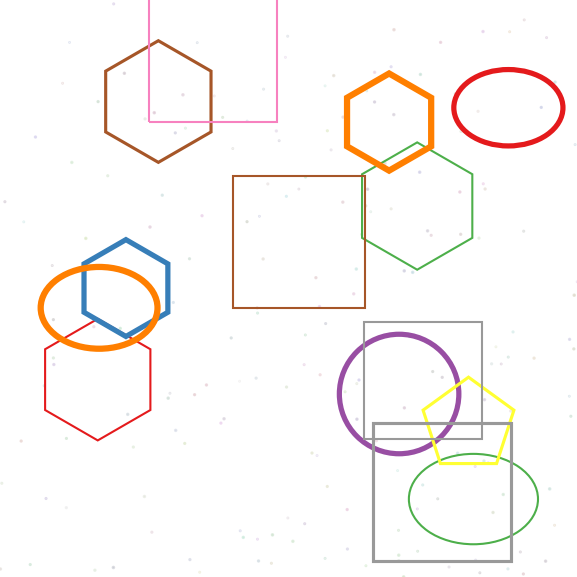[{"shape": "hexagon", "thickness": 1, "radius": 0.53, "center": [0.169, 0.342]}, {"shape": "oval", "thickness": 2.5, "radius": 0.47, "center": [0.88, 0.813]}, {"shape": "hexagon", "thickness": 2.5, "radius": 0.42, "center": [0.218, 0.5]}, {"shape": "oval", "thickness": 1, "radius": 0.56, "center": [0.82, 0.135]}, {"shape": "hexagon", "thickness": 1, "radius": 0.55, "center": [0.722, 0.642]}, {"shape": "circle", "thickness": 2.5, "radius": 0.52, "center": [0.691, 0.317]}, {"shape": "hexagon", "thickness": 3, "radius": 0.42, "center": [0.674, 0.788]}, {"shape": "oval", "thickness": 3, "radius": 0.51, "center": [0.172, 0.466]}, {"shape": "pentagon", "thickness": 1.5, "radius": 0.41, "center": [0.811, 0.263]}, {"shape": "hexagon", "thickness": 1.5, "radius": 0.53, "center": [0.274, 0.823]}, {"shape": "square", "thickness": 1, "radius": 0.57, "center": [0.518, 0.58]}, {"shape": "square", "thickness": 1, "radius": 0.55, "center": [0.369, 0.898]}, {"shape": "square", "thickness": 1, "radius": 0.51, "center": [0.733, 0.34]}, {"shape": "square", "thickness": 1.5, "radius": 0.6, "center": [0.765, 0.147]}]